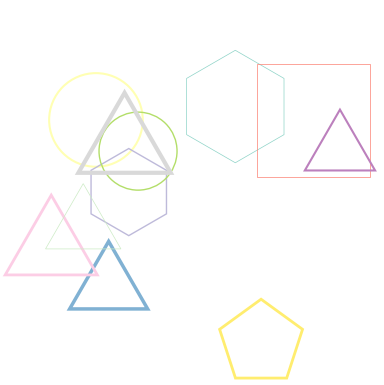[{"shape": "hexagon", "thickness": 0.5, "radius": 0.73, "center": [0.611, 0.723]}, {"shape": "circle", "thickness": 1.5, "radius": 0.61, "center": [0.249, 0.688]}, {"shape": "hexagon", "thickness": 1, "radius": 0.57, "center": [0.334, 0.501]}, {"shape": "square", "thickness": 0.5, "radius": 0.73, "center": [0.815, 0.688]}, {"shape": "triangle", "thickness": 2.5, "radius": 0.58, "center": [0.282, 0.256]}, {"shape": "circle", "thickness": 1, "radius": 0.51, "center": [0.359, 0.607]}, {"shape": "triangle", "thickness": 2, "radius": 0.69, "center": [0.133, 0.355]}, {"shape": "triangle", "thickness": 3, "radius": 0.69, "center": [0.324, 0.62]}, {"shape": "triangle", "thickness": 1.5, "radius": 0.53, "center": [0.883, 0.61]}, {"shape": "triangle", "thickness": 0.5, "radius": 0.57, "center": [0.216, 0.41]}, {"shape": "pentagon", "thickness": 2, "radius": 0.57, "center": [0.678, 0.11]}]